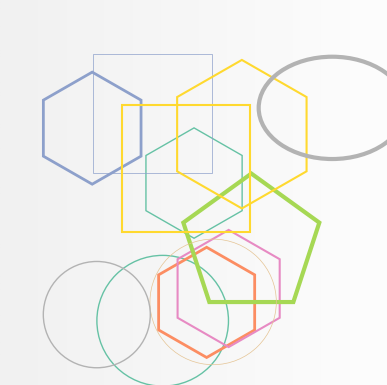[{"shape": "hexagon", "thickness": 1, "radius": 0.72, "center": [0.501, 0.524]}, {"shape": "circle", "thickness": 1, "radius": 0.85, "center": [0.42, 0.167]}, {"shape": "hexagon", "thickness": 2, "radius": 0.72, "center": [0.533, 0.215]}, {"shape": "hexagon", "thickness": 2, "radius": 0.73, "center": [0.238, 0.667]}, {"shape": "square", "thickness": 0.5, "radius": 0.77, "center": [0.394, 0.705]}, {"shape": "hexagon", "thickness": 1.5, "radius": 0.76, "center": [0.59, 0.251]}, {"shape": "pentagon", "thickness": 3, "radius": 0.92, "center": [0.649, 0.365]}, {"shape": "square", "thickness": 1.5, "radius": 0.82, "center": [0.479, 0.563]}, {"shape": "hexagon", "thickness": 1.5, "radius": 0.96, "center": [0.624, 0.651]}, {"shape": "circle", "thickness": 0.5, "radius": 0.82, "center": [0.55, 0.216]}, {"shape": "oval", "thickness": 3, "radius": 0.95, "center": [0.857, 0.72]}, {"shape": "circle", "thickness": 1, "radius": 0.69, "center": [0.25, 0.183]}]